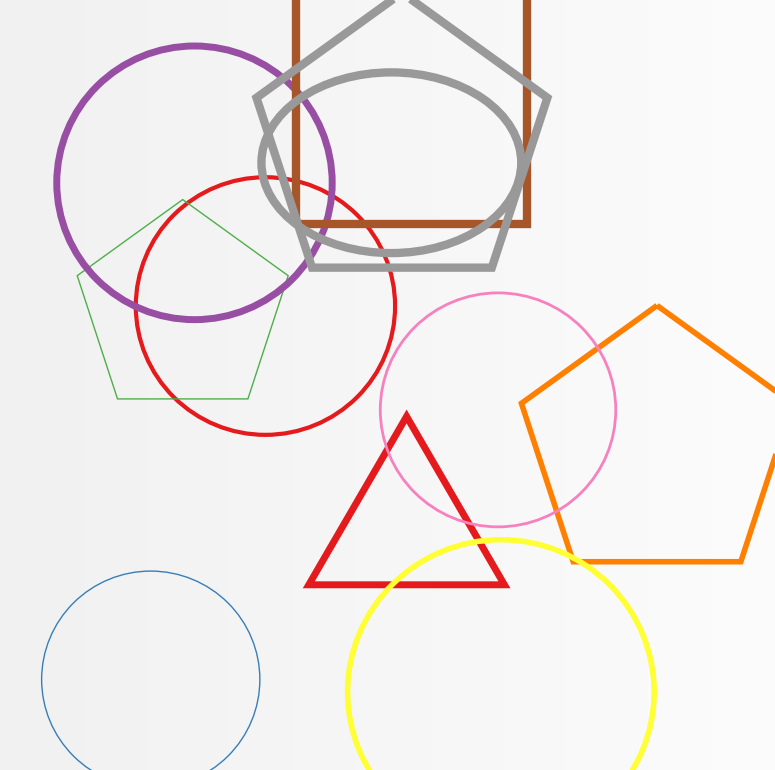[{"shape": "triangle", "thickness": 2.5, "radius": 0.73, "center": [0.525, 0.313]}, {"shape": "circle", "thickness": 1.5, "radius": 0.84, "center": [0.343, 0.603]}, {"shape": "circle", "thickness": 0.5, "radius": 0.7, "center": [0.195, 0.118]}, {"shape": "pentagon", "thickness": 0.5, "radius": 0.72, "center": [0.236, 0.598]}, {"shape": "circle", "thickness": 2.5, "radius": 0.89, "center": [0.251, 0.763]}, {"shape": "pentagon", "thickness": 2, "radius": 0.92, "center": [0.848, 0.419]}, {"shape": "circle", "thickness": 2, "radius": 0.99, "center": [0.646, 0.101]}, {"shape": "square", "thickness": 3, "radius": 0.75, "center": [0.531, 0.858]}, {"shape": "circle", "thickness": 1, "radius": 0.76, "center": [0.643, 0.468]}, {"shape": "oval", "thickness": 3, "radius": 0.84, "center": [0.505, 0.789]}, {"shape": "pentagon", "thickness": 3, "radius": 0.99, "center": [0.519, 0.812]}]